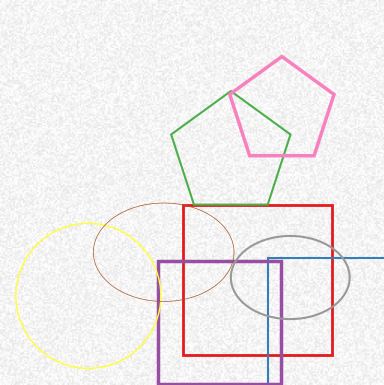[{"shape": "square", "thickness": 2, "radius": 0.97, "center": [0.669, 0.272]}, {"shape": "square", "thickness": 1.5, "radius": 0.98, "center": [0.891, 0.133]}, {"shape": "pentagon", "thickness": 1.5, "radius": 0.81, "center": [0.6, 0.6]}, {"shape": "square", "thickness": 2.5, "radius": 0.79, "center": [0.57, 0.163]}, {"shape": "circle", "thickness": 1, "radius": 0.94, "center": [0.229, 0.232]}, {"shape": "oval", "thickness": 0.5, "radius": 0.91, "center": [0.425, 0.345]}, {"shape": "pentagon", "thickness": 2.5, "radius": 0.71, "center": [0.732, 0.711]}, {"shape": "oval", "thickness": 1.5, "radius": 0.77, "center": [0.754, 0.279]}]